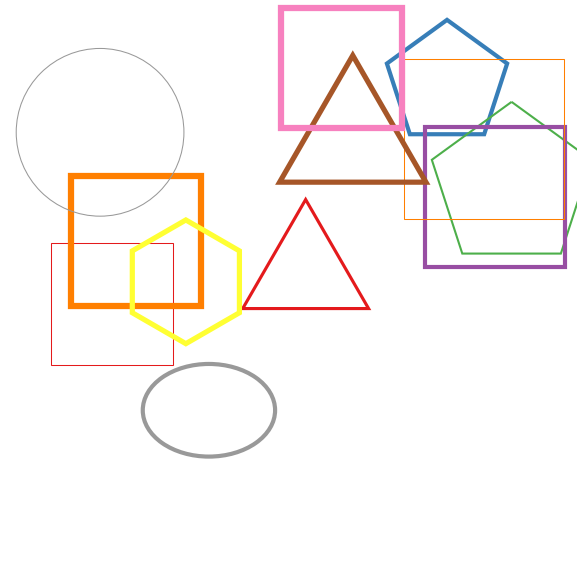[{"shape": "triangle", "thickness": 1.5, "radius": 0.63, "center": [0.529, 0.528]}, {"shape": "square", "thickness": 0.5, "radius": 0.53, "center": [0.194, 0.473]}, {"shape": "pentagon", "thickness": 2, "radius": 0.55, "center": [0.774, 0.855]}, {"shape": "pentagon", "thickness": 1, "radius": 0.73, "center": [0.886, 0.678]}, {"shape": "square", "thickness": 2, "radius": 0.61, "center": [0.858, 0.658]}, {"shape": "square", "thickness": 3, "radius": 0.56, "center": [0.235, 0.582]}, {"shape": "square", "thickness": 0.5, "radius": 0.69, "center": [0.839, 0.759]}, {"shape": "hexagon", "thickness": 2.5, "radius": 0.54, "center": [0.322, 0.511]}, {"shape": "triangle", "thickness": 2.5, "radius": 0.73, "center": [0.611, 0.757]}, {"shape": "square", "thickness": 3, "radius": 0.52, "center": [0.591, 0.881]}, {"shape": "oval", "thickness": 2, "radius": 0.57, "center": [0.362, 0.289]}, {"shape": "circle", "thickness": 0.5, "radius": 0.73, "center": [0.173, 0.77]}]